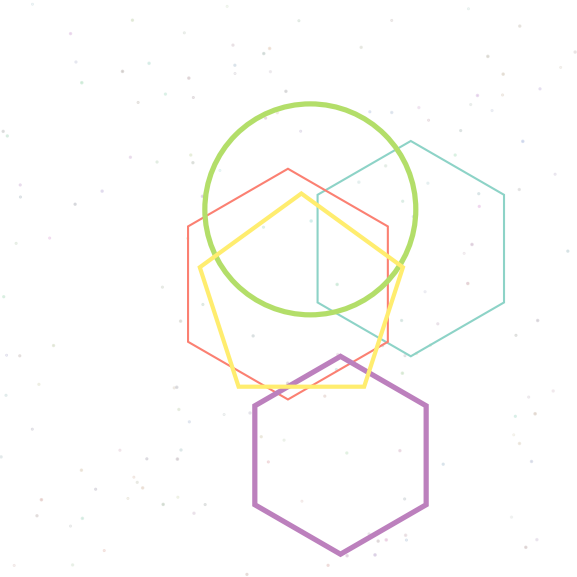[{"shape": "hexagon", "thickness": 1, "radius": 0.93, "center": [0.711, 0.569]}, {"shape": "hexagon", "thickness": 1, "radius": 1.0, "center": [0.499, 0.507]}, {"shape": "circle", "thickness": 2.5, "radius": 0.91, "center": [0.537, 0.637]}, {"shape": "hexagon", "thickness": 2.5, "radius": 0.86, "center": [0.59, 0.211]}, {"shape": "pentagon", "thickness": 2, "radius": 0.92, "center": [0.522, 0.479]}]